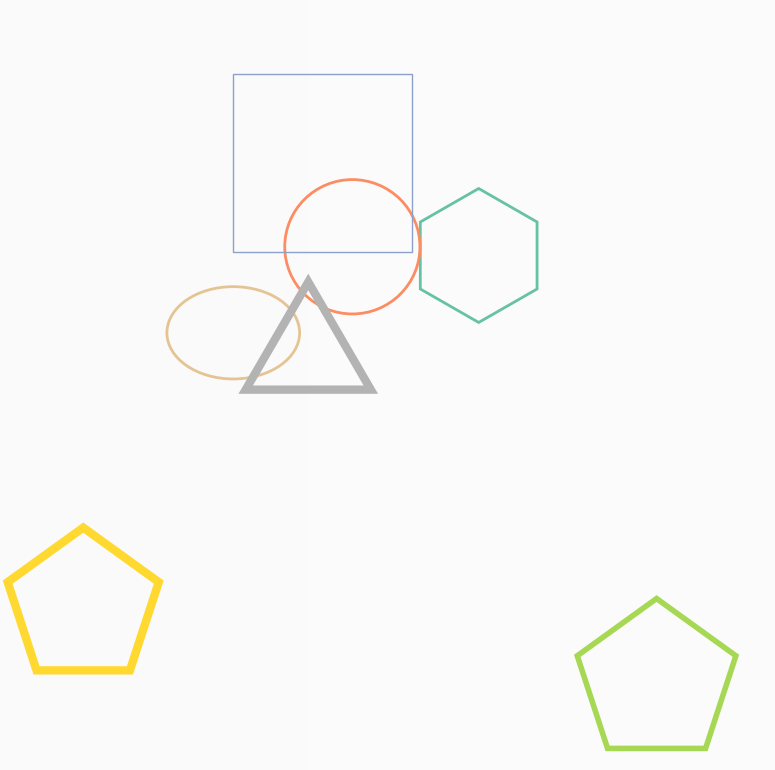[{"shape": "hexagon", "thickness": 1, "radius": 0.43, "center": [0.618, 0.668]}, {"shape": "circle", "thickness": 1, "radius": 0.44, "center": [0.455, 0.68]}, {"shape": "square", "thickness": 0.5, "radius": 0.58, "center": [0.416, 0.788]}, {"shape": "pentagon", "thickness": 2, "radius": 0.54, "center": [0.847, 0.115]}, {"shape": "pentagon", "thickness": 3, "radius": 0.51, "center": [0.107, 0.212]}, {"shape": "oval", "thickness": 1, "radius": 0.43, "center": [0.301, 0.568]}, {"shape": "triangle", "thickness": 3, "radius": 0.47, "center": [0.398, 0.541]}]